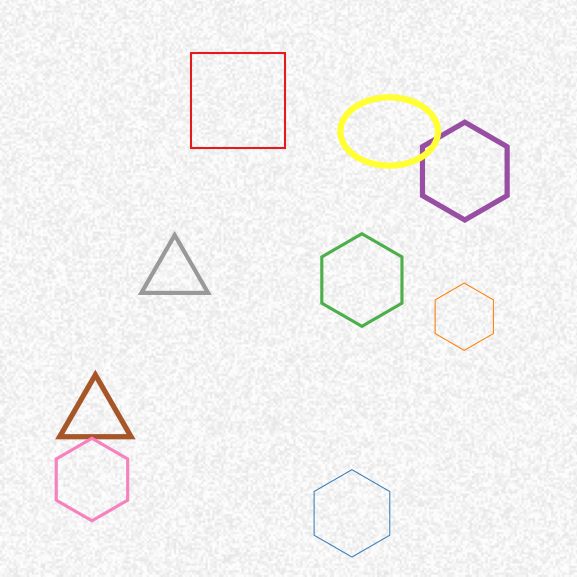[{"shape": "square", "thickness": 1, "radius": 0.41, "center": [0.411, 0.825]}, {"shape": "hexagon", "thickness": 0.5, "radius": 0.38, "center": [0.609, 0.11]}, {"shape": "hexagon", "thickness": 1.5, "radius": 0.4, "center": [0.627, 0.514]}, {"shape": "hexagon", "thickness": 2.5, "radius": 0.42, "center": [0.805, 0.703]}, {"shape": "hexagon", "thickness": 0.5, "radius": 0.29, "center": [0.804, 0.451]}, {"shape": "oval", "thickness": 3, "radius": 0.42, "center": [0.674, 0.771]}, {"shape": "triangle", "thickness": 2.5, "radius": 0.36, "center": [0.165, 0.279]}, {"shape": "hexagon", "thickness": 1.5, "radius": 0.36, "center": [0.159, 0.169]}, {"shape": "triangle", "thickness": 2, "radius": 0.33, "center": [0.303, 0.525]}]